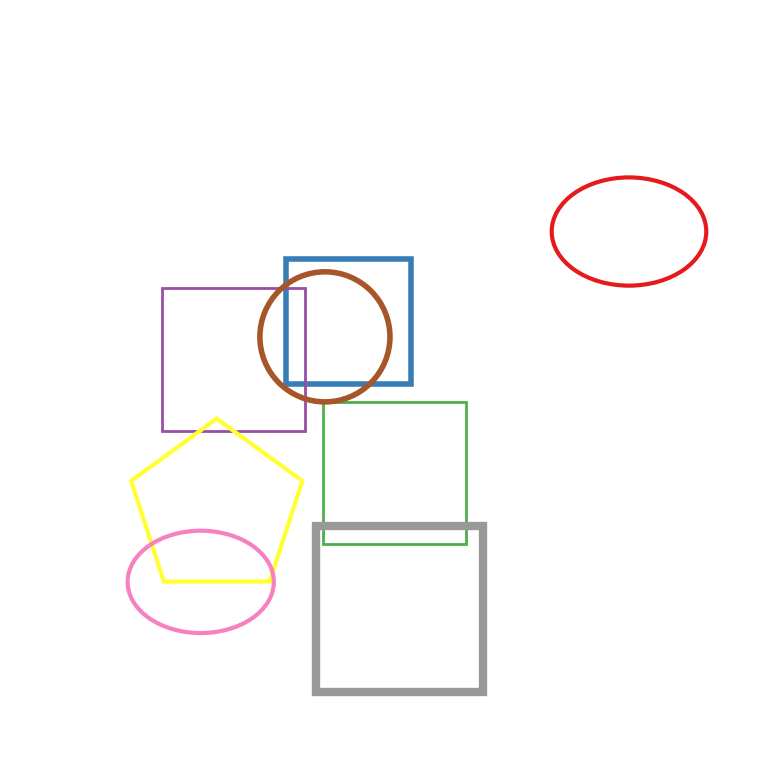[{"shape": "oval", "thickness": 1.5, "radius": 0.5, "center": [0.817, 0.699]}, {"shape": "square", "thickness": 2, "radius": 0.41, "center": [0.452, 0.583]}, {"shape": "square", "thickness": 1, "radius": 0.46, "center": [0.512, 0.386]}, {"shape": "square", "thickness": 1, "radius": 0.46, "center": [0.303, 0.533]}, {"shape": "pentagon", "thickness": 1.5, "radius": 0.58, "center": [0.282, 0.339]}, {"shape": "circle", "thickness": 2, "radius": 0.42, "center": [0.422, 0.563]}, {"shape": "oval", "thickness": 1.5, "radius": 0.47, "center": [0.261, 0.244]}, {"shape": "square", "thickness": 3, "radius": 0.54, "center": [0.519, 0.209]}]